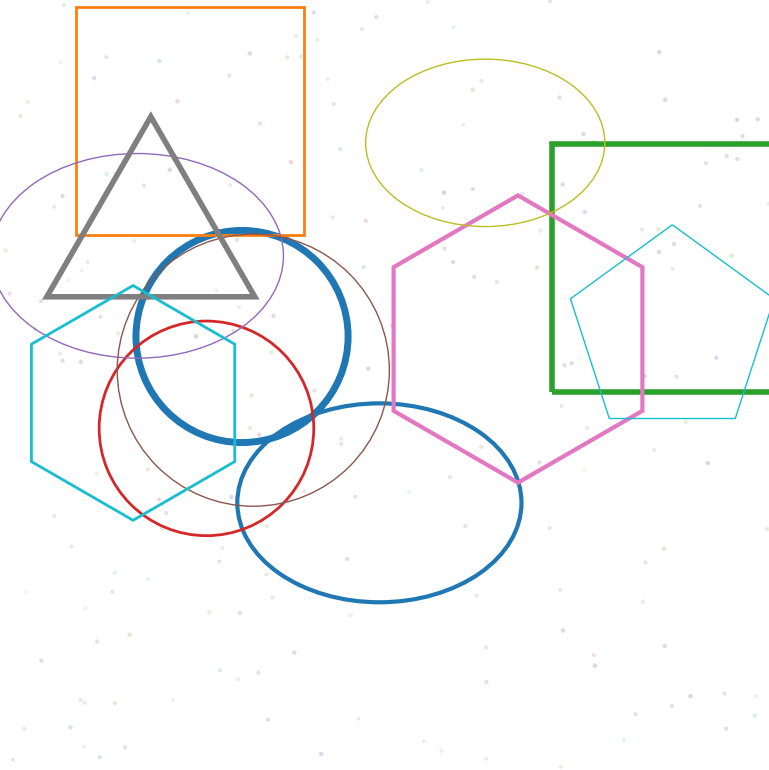[{"shape": "oval", "thickness": 1.5, "radius": 0.92, "center": [0.493, 0.347]}, {"shape": "circle", "thickness": 2.5, "radius": 0.69, "center": [0.314, 0.563]}, {"shape": "square", "thickness": 1, "radius": 0.74, "center": [0.247, 0.843]}, {"shape": "square", "thickness": 2, "radius": 0.8, "center": [0.878, 0.652]}, {"shape": "circle", "thickness": 1, "radius": 0.7, "center": [0.268, 0.444]}, {"shape": "oval", "thickness": 0.5, "radius": 0.95, "center": [0.178, 0.668]}, {"shape": "circle", "thickness": 0.5, "radius": 0.88, "center": [0.329, 0.519]}, {"shape": "hexagon", "thickness": 1.5, "radius": 0.93, "center": [0.673, 0.56]}, {"shape": "triangle", "thickness": 2, "radius": 0.78, "center": [0.196, 0.693]}, {"shape": "oval", "thickness": 0.5, "radius": 0.78, "center": [0.63, 0.814]}, {"shape": "hexagon", "thickness": 1, "radius": 0.76, "center": [0.173, 0.477]}, {"shape": "pentagon", "thickness": 0.5, "radius": 0.7, "center": [0.873, 0.569]}]